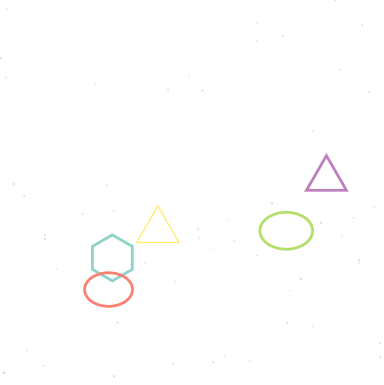[{"shape": "hexagon", "thickness": 2, "radius": 0.3, "center": [0.292, 0.33]}, {"shape": "oval", "thickness": 2, "radius": 0.31, "center": [0.282, 0.248]}, {"shape": "oval", "thickness": 2, "radius": 0.34, "center": [0.743, 0.401]}, {"shape": "triangle", "thickness": 2, "radius": 0.3, "center": [0.848, 0.536]}, {"shape": "triangle", "thickness": 1, "radius": 0.32, "center": [0.41, 0.402]}]